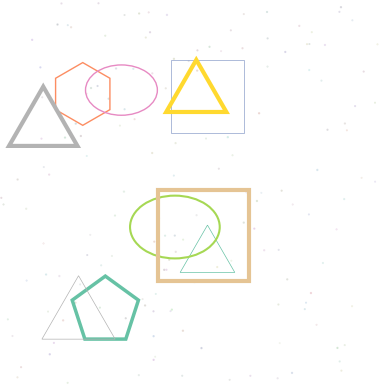[{"shape": "triangle", "thickness": 0.5, "radius": 0.41, "center": [0.539, 0.333]}, {"shape": "pentagon", "thickness": 2.5, "radius": 0.45, "center": [0.274, 0.192]}, {"shape": "hexagon", "thickness": 1, "radius": 0.41, "center": [0.215, 0.756]}, {"shape": "square", "thickness": 0.5, "radius": 0.47, "center": [0.538, 0.749]}, {"shape": "oval", "thickness": 1, "radius": 0.47, "center": [0.315, 0.766]}, {"shape": "oval", "thickness": 1.5, "radius": 0.58, "center": [0.454, 0.41]}, {"shape": "triangle", "thickness": 3, "radius": 0.45, "center": [0.51, 0.754]}, {"shape": "square", "thickness": 3, "radius": 0.59, "center": [0.528, 0.388]}, {"shape": "triangle", "thickness": 0.5, "radius": 0.55, "center": [0.204, 0.174]}, {"shape": "triangle", "thickness": 3, "radius": 0.51, "center": [0.112, 0.672]}]